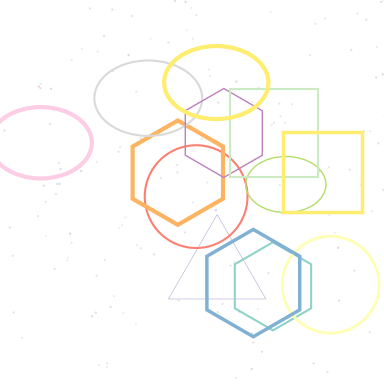[{"shape": "hexagon", "thickness": 1.5, "radius": 0.57, "center": [0.709, 0.256]}, {"shape": "circle", "thickness": 2, "radius": 0.63, "center": [0.859, 0.26]}, {"shape": "triangle", "thickness": 0.5, "radius": 0.73, "center": [0.564, 0.297]}, {"shape": "circle", "thickness": 1.5, "radius": 0.67, "center": [0.509, 0.489]}, {"shape": "hexagon", "thickness": 2.5, "radius": 0.7, "center": [0.658, 0.265]}, {"shape": "hexagon", "thickness": 3, "radius": 0.68, "center": [0.462, 0.552]}, {"shape": "oval", "thickness": 1, "radius": 0.52, "center": [0.742, 0.521]}, {"shape": "oval", "thickness": 3, "radius": 0.66, "center": [0.106, 0.629]}, {"shape": "oval", "thickness": 1.5, "radius": 0.7, "center": [0.385, 0.745]}, {"shape": "hexagon", "thickness": 1, "radius": 0.58, "center": [0.581, 0.655]}, {"shape": "square", "thickness": 1.5, "radius": 0.57, "center": [0.712, 0.655]}, {"shape": "square", "thickness": 2.5, "radius": 0.51, "center": [0.837, 0.554]}, {"shape": "oval", "thickness": 3, "radius": 0.68, "center": [0.562, 0.786]}]